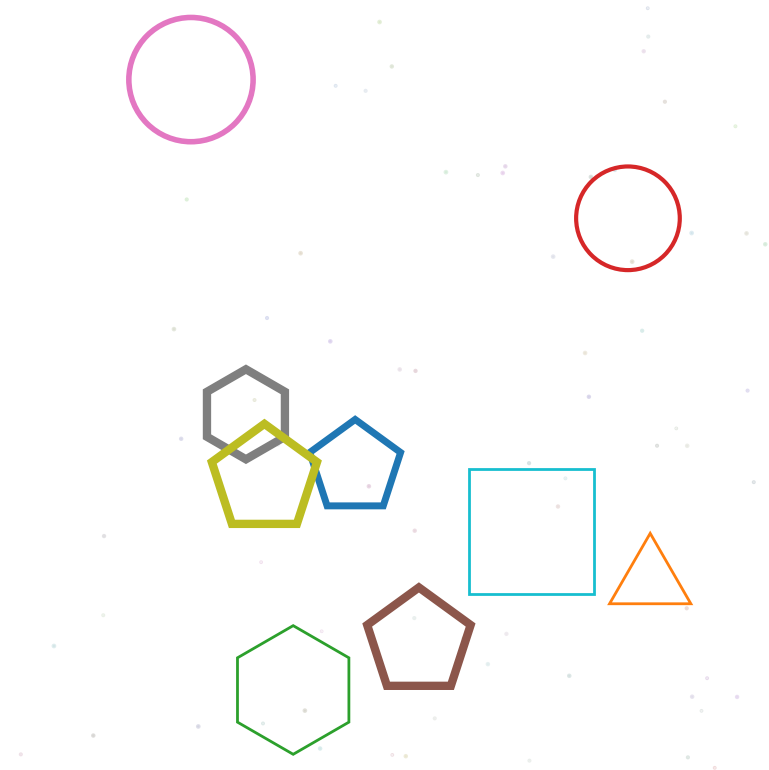[{"shape": "pentagon", "thickness": 2.5, "radius": 0.31, "center": [0.461, 0.393]}, {"shape": "triangle", "thickness": 1, "radius": 0.3, "center": [0.844, 0.246]}, {"shape": "hexagon", "thickness": 1, "radius": 0.42, "center": [0.381, 0.104]}, {"shape": "circle", "thickness": 1.5, "radius": 0.34, "center": [0.816, 0.717]}, {"shape": "pentagon", "thickness": 3, "radius": 0.35, "center": [0.544, 0.166]}, {"shape": "circle", "thickness": 2, "radius": 0.4, "center": [0.248, 0.897]}, {"shape": "hexagon", "thickness": 3, "radius": 0.29, "center": [0.319, 0.462]}, {"shape": "pentagon", "thickness": 3, "radius": 0.36, "center": [0.343, 0.378]}, {"shape": "square", "thickness": 1, "radius": 0.41, "center": [0.69, 0.31]}]